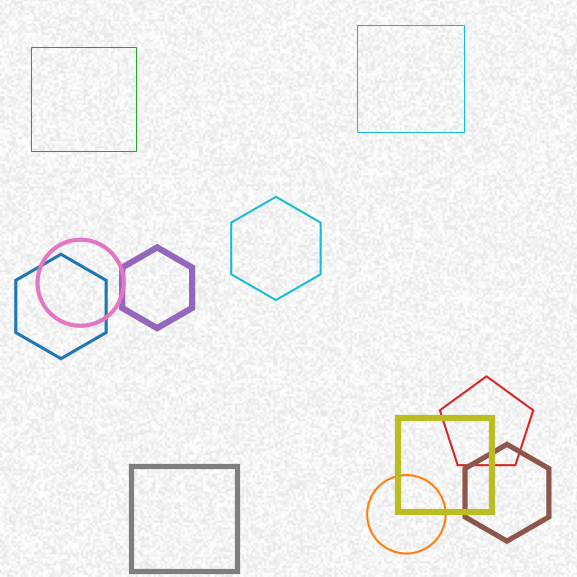[{"shape": "hexagon", "thickness": 1.5, "radius": 0.45, "center": [0.106, 0.468]}, {"shape": "circle", "thickness": 1, "radius": 0.34, "center": [0.704, 0.109]}, {"shape": "square", "thickness": 0.5, "radius": 0.45, "center": [0.144, 0.828]}, {"shape": "pentagon", "thickness": 1, "radius": 0.43, "center": [0.842, 0.262]}, {"shape": "hexagon", "thickness": 3, "radius": 0.35, "center": [0.272, 0.501]}, {"shape": "hexagon", "thickness": 2.5, "radius": 0.42, "center": [0.878, 0.146]}, {"shape": "circle", "thickness": 2, "radius": 0.37, "center": [0.14, 0.51]}, {"shape": "square", "thickness": 2.5, "radius": 0.46, "center": [0.319, 0.101]}, {"shape": "square", "thickness": 3, "radius": 0.41, "center": [0.771, 0.194]}, {"shape": "square", "thickness": 0.5, "radius": 0.46, "center": [0.711, 0.864]}, {"shape": "hexagon", "thickness": 1, "radius": 0.45, "center": [0.478, 0.569]}]